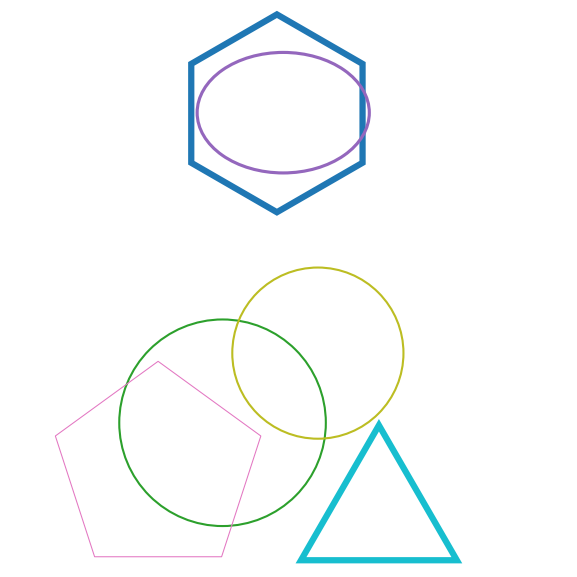[{"shape": "hexagon", "thickness": 3, "radius": 0.86, "center": [0.479, 0.803]}, {"shape": "circle", "thickness": 1, "radius": 0.89, "center": [0.385, 0.267]}, {"shape": "oval", "thickness": 1.5, "radius": 0.75, "center": [0.49, 0.804]}, {"shape": "pentagon", "thickness": 0.5, "radius": 0.94, "center": [0.274, 0.186]}, {"shape": "circle", "thickness": 1, "radius": 0.74, "center": [0.55, 0.388]}, {"shape": "triangle", "thickness": 3, "radius": 0.78, "center": [0.656, 0.107]}]